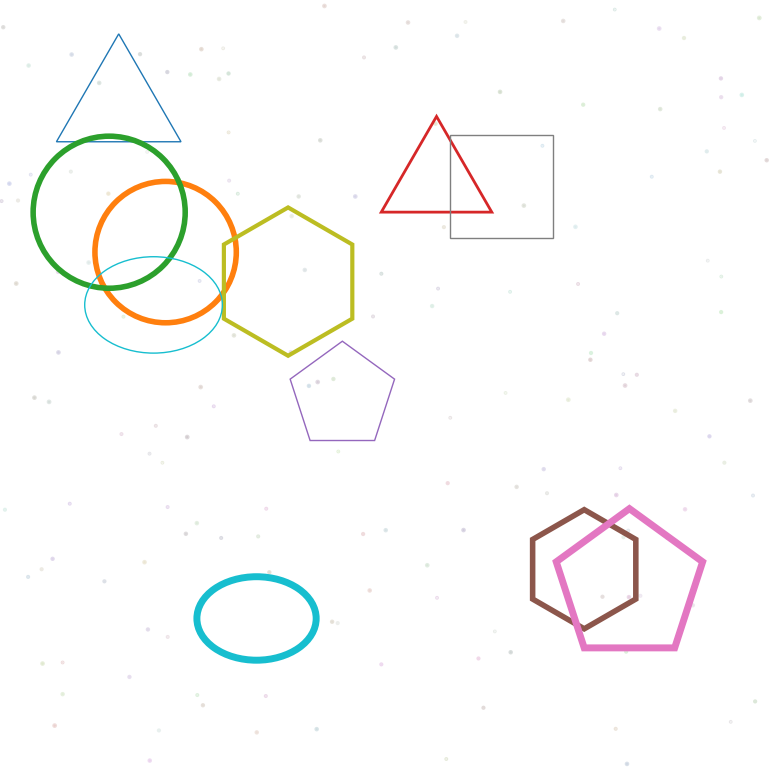[{"shape": "triangle", "thickness": 0.5, "radius": 0.47, "center": [0.154, 0.863]}, {"shape": "circle", "thickness": 2, "radius": 0.46, "center": [0.215, 0.673]}, {"shape": "circle", "thickness": 2, "radius": 0.49, "center": [0.142, 0.724]}, {"shape": "triangle", "thickness": 1, "radius": 0.41, "center": [0.567, 0.766]}, {"shape": "pentagon", "thickness": 0.5, "radius": 0.36, "center": [0.445, 0.486]}, {"shape": "hexagon", "thickness": 2, "radius": 0.39, "center": [0.759, 0.261]}, {"shape": "pentagon", "thickness": 2.5, "radius": 0.5, "center": [0.817, 0.239]}, {"shape": "square", "thickness": 0.5, "radius": 0.33, "center": [0.651, 0.758]}, {"shape": "hexagon", "thickness": 1.5, "radius": 0.48, "center": [0.374, 0.634]}, {"shape": "oval", "thickness": 2.5, "radius": 0.39, "center": [0.333, 0.197]}, {"shape": "oval", "thickness": 0.5, "radius": 0.45, "center": [0.199, 0.604]}]